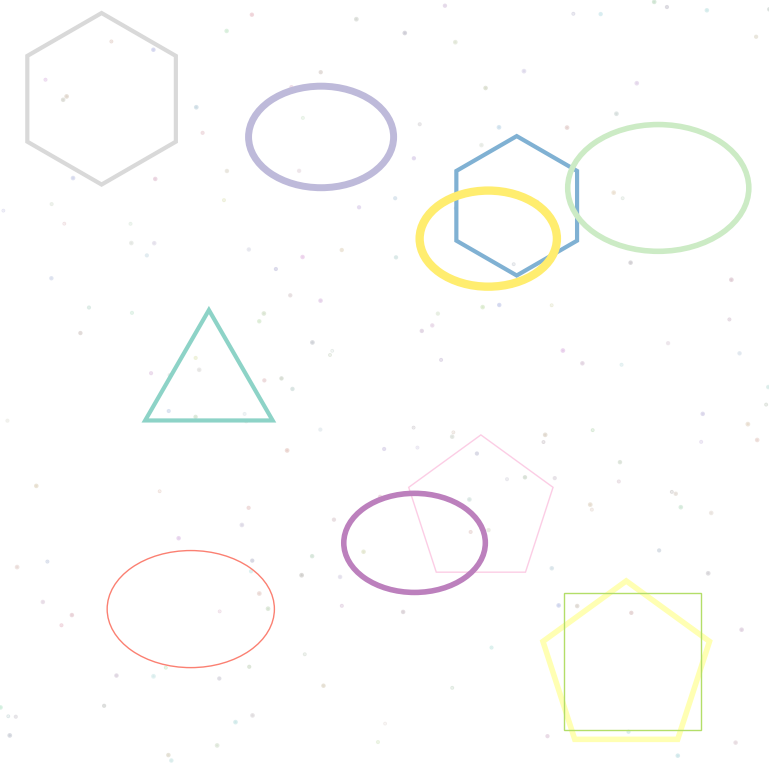[{"shape": "triangle", "thickness": 1.5, "radius": 0.48, "center": [0.271, 0.502]}, {"shape": "pentagon", "thickness": 2, "radius": 0.57, "center": [0.813, 0.132]}, {"shape": "oval", "thickness": 2.5, "radius": 0.47, "center": [0.417, 0.822]}, {"shape": "oval", "thickness": 0.5, "radius": 0.54, "center": [0.248, 0.209]}, {"shape": "hexagon", "thickness": 1.5, "radius": 0.45, "center": [0.671, 0.733]}, {"shape": "square", "thickness": 0.5, "radius": 0.44, "center": [0.822, 0.141]}, {"shape": "pentagon", "thickness": 0.5, "radius": 0.49, "center": [0.625, 0.337]}, {"shape": "hexagon", "thickness": 1.5, "radius": 0.56, "center": [0.132, 0.872]}, {"shape": "oval", "thickness": 2, "radius": 0.46, "center": [0.538, 0.295]}, {"shape": "oval", "thickness": 2, "radius": 0.59, "center": [0.855, 0.756]}, {"shape": "oval", "thickness": 3, "radius": 0.45, "center": [0.634, 0.69]}]